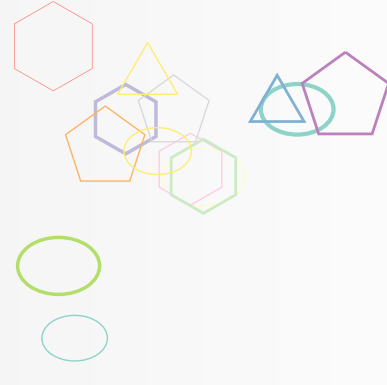[{"shape": "oval", "thickness": 1, "radius": 0.42, "center": [0.193, 0.122]}, {"shape": "oval", "thickness": 3, "radius": 0.47, "center": [0.767, 0.716]}, {"shape": "oval", "thickness": 0.5, "radius": 0.53, "center": [0.525, 0.54]}, {"shape": "hexagon", "thickness": 2.5, "radius": 0.45, "center": [0.324, 0.691]}, {"shape": "hexagon", "thickness": 0.5, "radius": 0.58, "center": [0.138, 0.88]}, {"shape": "triangle", "thickness": 2, "radius": 0.4, "center": [0.715, 0.724]}, {"shape": "pentagon", "thickness": 1, "radius": 0.54, "center": [0.272, 0.617]}, {"shape": "oval", "thickness": 2.5, "radius": 0.53, "center": [0.151, 0.309]}, {"shape": "hexagon", "thickness": 1, "radius": 0.47, "center": [0.492, 0.56]}, {"shape": "pentagon", "thickness": 1, "radius": 0.48, "center": [0.448, 0.709]}, {"shape": "pentagon", "thickness": 2, "radius": 0.59, "center": [0.891, 0.747]}, {"shape": "hexagon", "thickness": 2, "radius": 0.48, "center": [0.525, 0.542]}, {"shape": "oval", "thickness": 1, "radius": 0.44, "center": [0.407, 0.608]}, {"shape": "triangle", "thickness": 1, "radius": 0.45, "center": [0.381, 0.8]}]